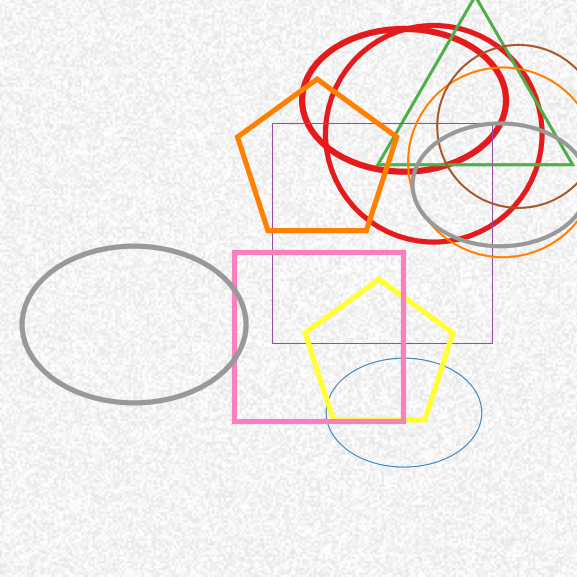[{"shape": "oval", "thickness": 3, "radius": 0.88, "center": [0.7, 0.825]}, {"shape": "circle", "thickness": 2.5, "radius": 0.94, "center": [0.751, 0.768]}, {"shape": "oval", "thickness": 0.5, "radius": 0.67, "center": [0.7, 0.285]}, {"shape": "triangle", "thickness": 1.5, "radius": 0.97, "center": [0.823, 0.811]}, {"shape": "square", "thickness": 0.5, "radius": 0.95, "center": [0.662, 0.596]}, {"shape": "circle", "thickness": 1, "radius": 0.82, "center": [0.871, 0.718]}, {"shape": "pentagon", "thickness": 2.5, "radius": 0.72, "center": [0.549, 0.717]}, {"shape": "pentagon", "thickness": 2.5, "radius": 0.67, "center": [0.656, 0.381]}, {"shape": "circle", "thickness": 1, "radius": 0.71, "center": [0.898, 0.78]}, {"shape": "square", "thickness": 2.5, "radius": 0.73, "center": [0.552, 0.416]}, {"shape": "oval", "thickness": 2, "radius": 0.76, "center": [0.866, 0.679]}, {"shape": "oval", "thickness": 2.5, "radius": 0.97, "center": [0.232, 0.437]}]